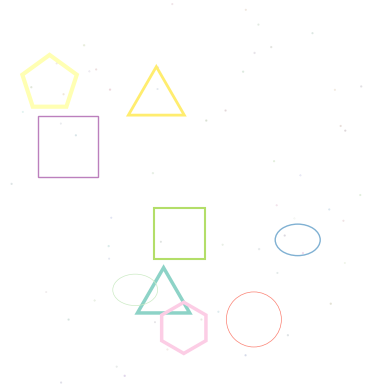[{"shape": "triangle", "thickness": 2.5, "radius": 0.39, "center": [0.425, 0.226]}, {"shape": "pentagon", "thickness": 3, "radius": 0.37, "center": [0.129, 0.783]}, {"shape": "circle", "thickness": 0.5, "radius": 0.36, "center": [0.659, 0.17]}, {"shape": "oval", "thickness": 1, "radius": 0.29, "center": [0.773, 0.377]}, {"shape": "square", "thickness": 1.5, "radius": 0.33, "center": [0.467, 0.393]}, {"shape": "hexagon", "thickness": 2.5, "radius": 0.33, "center": [0.477, 0.148]}, {"shape": "square", "thickness": 1, "radius": 0.39, "center": [0.177, 0.619]}, {"shape": "oval", "thickness": 0.5, "radius": 0.29, "center": [0.351, 0.247]}, {"shape": "triangle", "thickness": 2, "radius": 0.42, "center": [0.406, 0.743]}]